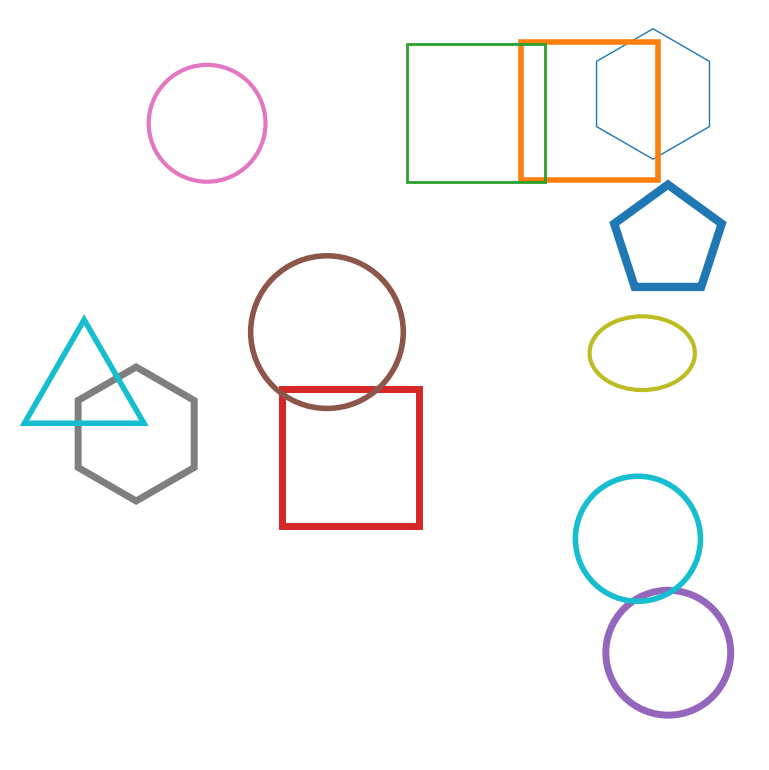[{"shape": "pentagon", "thickness": 3, "radius": 0.37, "center": [0.867, 0.687]}, {"shape": "hexagon", "thickness": 0.5, "radius": 0.42, "center": [0.848, 0.878]}, {"shape": "square", "thickness": 2, "radius": 0.45, "center": [0.766, 0.856]}, {"shape": "square", "thickness": 1, "radius": 0.45, "center": [0.618, 0.853]}, {"shape": "square", "thickness": 2.5, "radius": 0.44, "center": [0.455, 0.406]}, {"shape": "circle", "thickness": 2.5, "radius": 0.41, "center": [0.868, 0.152]}, {"shape": "circle", "thickness": 2, "radius": 0.5, "center": [0.425, 0.569]}, {"shape": "circle", "thickness": 1.5, "radius": 0.38, "center": [0.269, 0.84]}, {"shape": "hexagon", "thickness": 2.5, "radius": 0.44, "center": [0.177, 0.436]}, {"shape": "oval", "thickness": 1.5, "radius": 0.34, "center": [0.834, 0.541]}, {"shape": "circle", "thickness": 2, "radius": 0.41, "center": [0.828, 0.3]}, {"shape": "triangle", "thickness": 2, "radius": 0.45, "center": [0.109, 0.495]}]